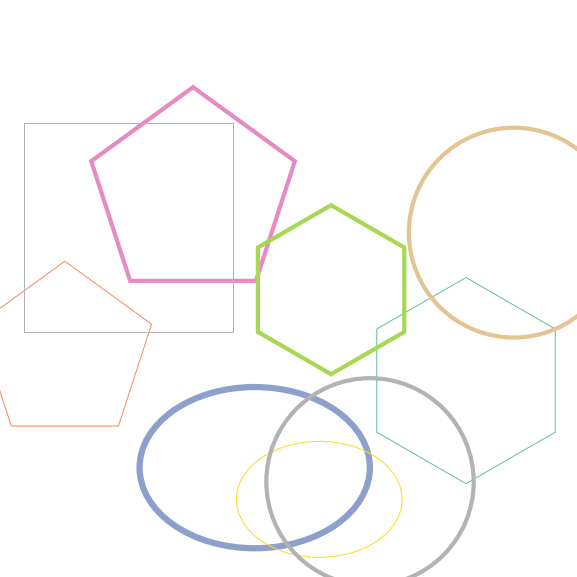[{"shape": "hexagon", "thickness": 0.5, "radius": 0.89, "center": [0.807, 0.34]}, {"shape": "pentagon", "thickness": 0.5, "radius": 0.79, "center": [0.112, 0.389]}, {"shape": "oval", "thickness": 3, "radius": 1.0, "center": [0.441, 0.189]}, {"shape": "pentagon", "thickness": 2, "radius": 0.93, "center": [0.334, 0.663]}, {"shape": "hexagon", "thickness": 2, "radius": 0.73, "center": [0.573, 0.498]}, {"shape": "oval", "thickness": 0.5, "radius": 0.72, "center": [0.553, 0.134]}, {"shape": "circle", "thickness": 2, "radius": 0.91, "center": [0.89, 0.596]}, {"shape": "square", "thickness": 0.5, "radius": 0.9, "center": [0.222, 0.605]}, {"shape": "circle", "thickness": 2, "radius": 0.9, "center": [0.641, 0.165]}]